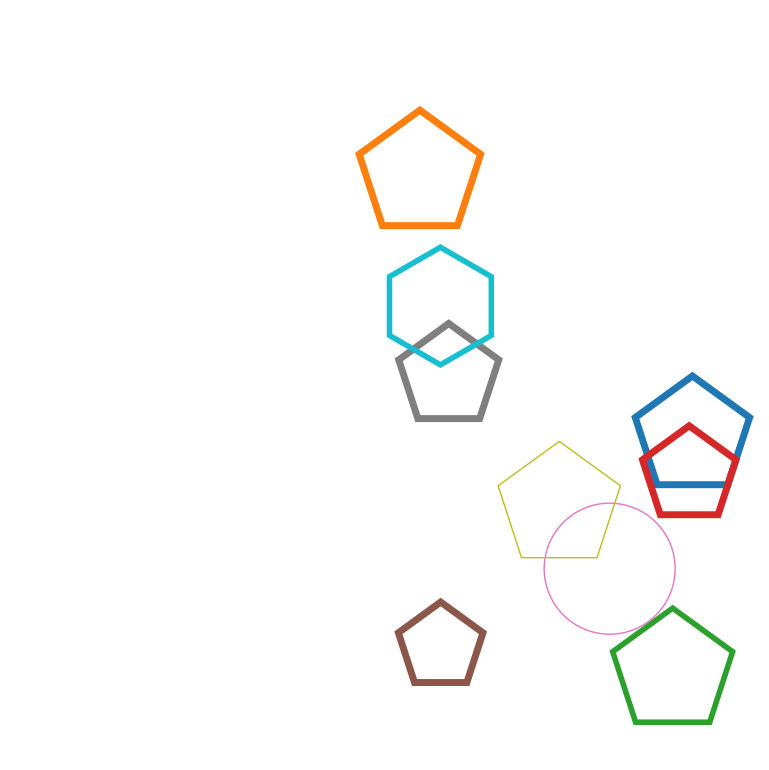[{"shape": "pentagon", "thickness": 2.5, "radius": 0.39, "center": [0.899, 0.434]}, {"shape": "pentagon", "thickness": 2.5, "radius": 0.41, "center": [0.545, 0.774]}, {"shape": "pentagon", "thickness": 2, "radius": 0.41, "center": [0.874, 0.128]}, {"shape": "pentagon", "thickness": 2.5, "radius": 0.32, "center": [0.895, 0.383]}, {"shape": "pentagon", "thickness": 2.5, "radius": 0.29, "center": [0.572, 0.16]}, {"shape": "circle", "thickness": 0.5, "radius": 0.43, "center": [0.792, 0.261]}, {"shape": "pentagon", "thickness": 2.5, "radius": 0.34, "center": [0.583, 0.512]}, {"shape": "pentagon", "thickness": 0.5, "radius": 0.42, "center": [0.726, 0.343]}, {"shape": "hexagon", "thickness": 2, "radius": 0.38, "center": [0.572, 0.603]}]